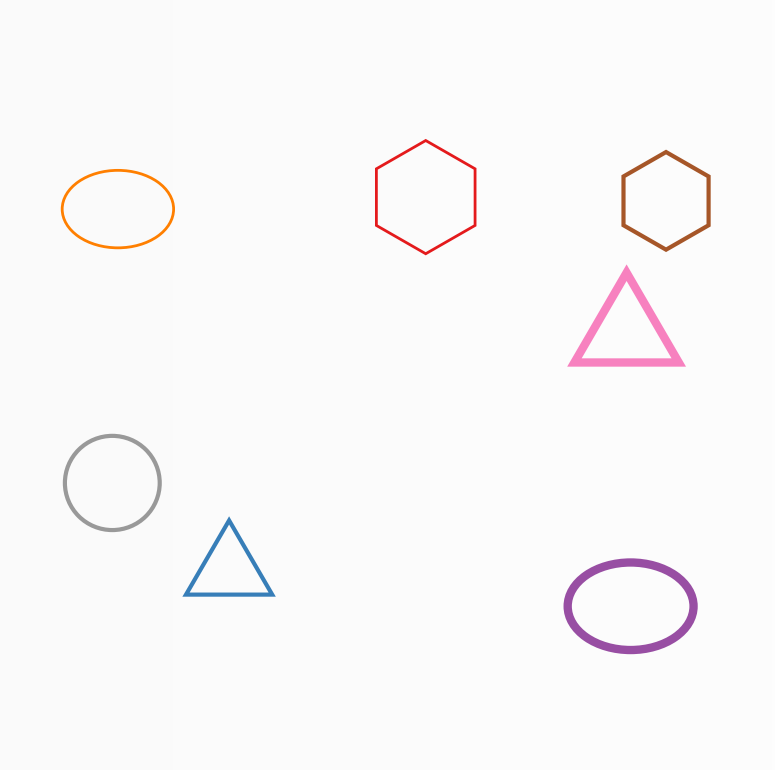[{"shape": "hexagon", "thickness": 1, "radius": 0.37, "center": [0.549, 0.744]}, {"shape": "triangle", "thickness": 1.5, "radius": 0.32, "center": [0.296, 0.26]}, {"shape": "oval", "thickness": 3, "radius": 0.41, "center": [0.814, 0.213]}, {"shape": "oval", "thickness": 1, "radius": 0.36, "center": [0.152, 0.728]}, {"shape": "hexagon", "thickness": 1.5, "radius": 0.32, "center": [0.859, 0.739]}, {"shape": "triangle", "thickness": 3, "radius": 0.39, "center": [0.809, 0.568]}, {"shape": "circle", "thickness": 1.5, "radius": 0.31, "center": [0.145, 0.373]}]